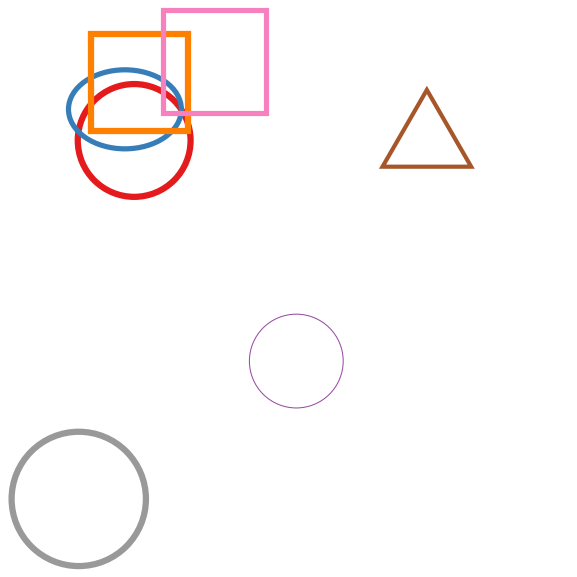[{"shape": "circle", "thickness": 3, "radius": 0.49, "center": [0.232, 0.756]}, {"shape": "oval", "thickness": 2.5, "radius": 0.49, "center": [0.216, 0.81]}, {"shape": "circle", "thickness": 0.5, "radius": 0.41, "center": [0.513, 0.374]}, {"shape": "square", "thickness": 3, "radius": 0.42, "center": [0.242, 0.857]}, {"shape": "triangle", "thickness": 2, "radius": 0.44, "center": [0.739, 0.755]}, {"shape": "square", "thickness": 2.5, "radius": 0.45, "center": [0.371, 0.892]}, {"shape": "circle", "thickness": 3, "radius": 0.58, "center": [0.136, 0.135]}]